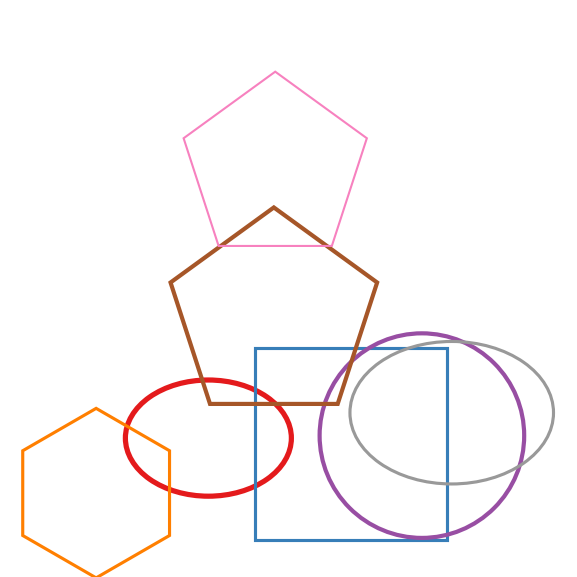[{"shape": "oval", "thickness": 2.5, "radius": 0.72, "center": [0.361, 0.241]}, {"shape": "square", "thickness": 1.5, "radius": 0.83, "center": [0.608, 0.23]}, {"shape": "circle", "thickness": 2, "radius": 0.89, "center": [0.731, 0.245]}, {"shape": "hexagon", "thickness": 1.5, "radius": 0.73, "center": [0.166, 0.145]}, {"shape": "pentagon", "thickness": 2, "radius": 0.94, "center": [0.474, 0.452]}, {"shape": "pentagon", "thickness": 1, "radius": 0.83, "center": [0.477, 0.708]}, {"shape": "oval", "thickness": 1.5, "radius": 0.88, "center": [0.782, 0.284]}]